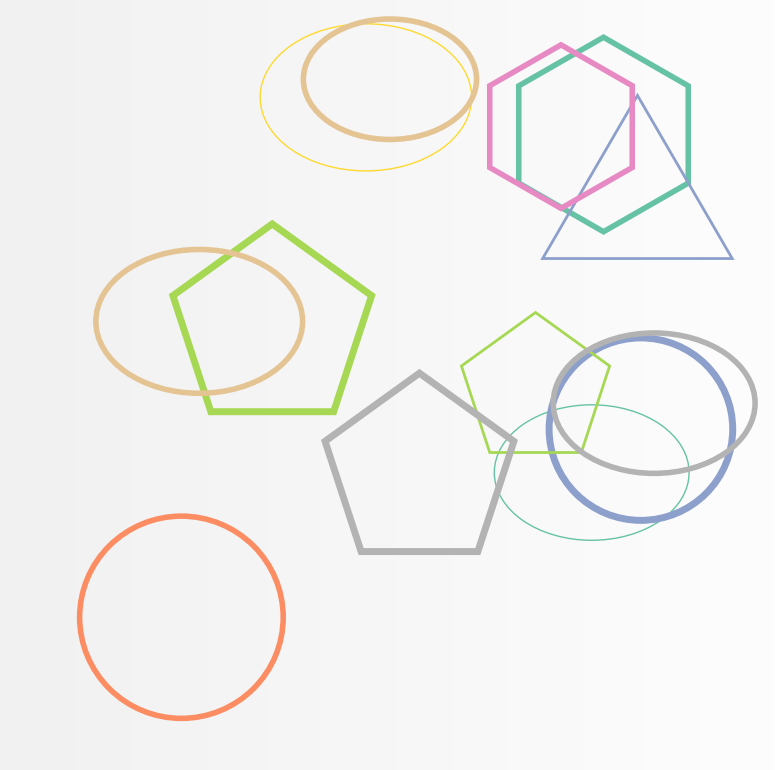[{"shape": "hexagon", "thickness": 2, "radius": 0.63, "center": [0.779, 0.825]}, {"shape": "oval", "thickness": 0.5, "radius": 0.63, "center": [0.763, 0.386]}, {"shape": "circle", "thickness": 2, "radius": 0.66, "center": [0.234, 0.198]}, {"shape": "triangle", "thickness": 1, "radius": 0.71, "center": [0.823, 0.735]}, {"shape": "circle", "thickness": 2.5, "radius": 0.59, "center": [0.827, 0.443]}, {"shape": "hexagon", "thickness": 2, "radius": 0.53, "center": [0.724, 0.836]}, {"shape": "pentagon", "thickness": 1, "radius": 0.5, "center": [0.691, 0.494]}, {"shape": "pentagon", "thickness": 2.5, "radius": 0.67, "center": [0.351, 0.574]}, {"shape": "oval", "thickness": 0.5, "radius": 0.68, "center": [0.472, 0.874]}, {"shape": "oval", "thickness": 2, "radius": 0.67, "center": [0.257, 0.583]}, {"shape": "oval", "thickness": 2, "radius": 0.56, "center": [0.503, 0.897]}, {"shape": "pentagon", "thickness": 2.5, "radius": 0.64, "center": [0.541, 0.387]}, {"shape": "oval", "thickness": 2, "radius": 0.65, "center": [0.844, 0.476]}]